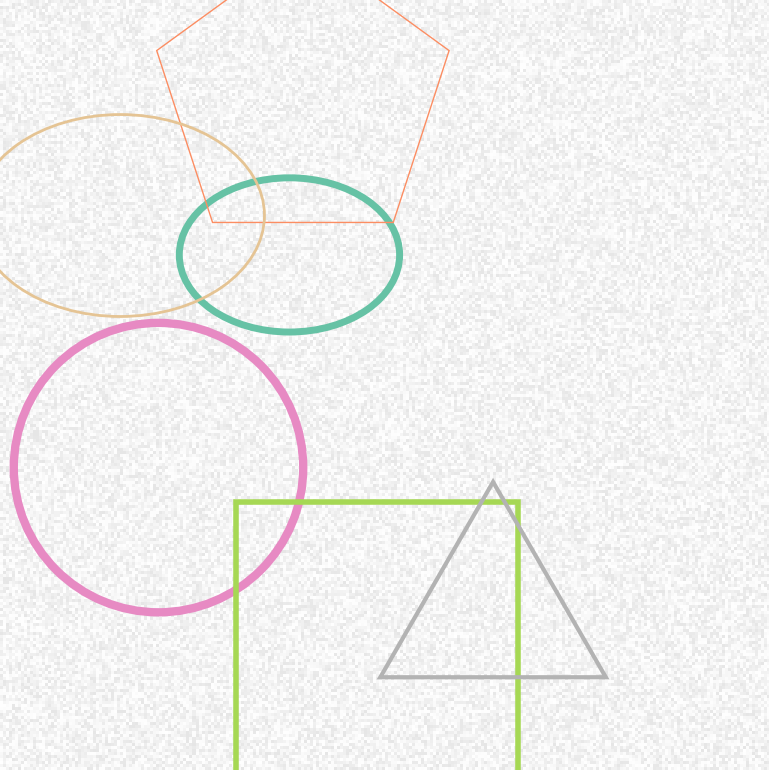[{"shape": "oval", "thickness": 2.5, "radius": 0.72, "center": [0.376, 0.669]}, {"shape": "pentagon", "thickness": 0.5, "radius": 1.0, "center": [0.393, 0.873]}, {"shape": "circle", "thickness": 3, "radius": 0.94, "center": [0.206, 0.393]}, {"shape": "square", "thickness": 2, "radius": 0.92, "center": [0.489, 0.165]}, {"shape": "oval", "thickness": 1, "radius": 0.94, "center": [0.156, 0.72]}, {"shape": "triangle", "thickness": 1.5, "radius": 0.85, "center": [0.64, 0.205]}]